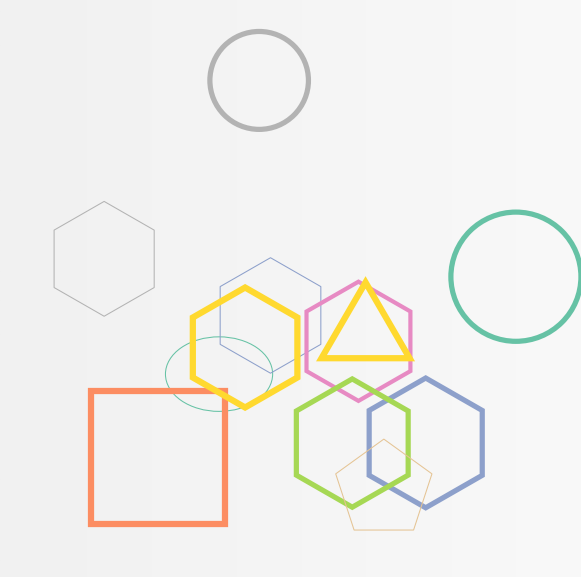[{"shape": "oval", "thickness": 0.5, "radius": 0.46, "center": [0.377, 0.351]}, {"shape": "circle", "thickness": 2.5, "radius": 0.56, "center": [0.888, 0.52]}, {"shape": "square", "thickness": 3, "radius": 0.58, "center": [0.272, 0.207]}, {"shape": "hexagon", "thickness": 2.5, "radius": 0.56, "center": [0.732, 0.232]}, {"shape": "hexagon", "thickness": 0.5, "radius": 0.5, "center": [0.465, 0.453]}, {"shape": "hexagon", "thickness": 2, "radius": 0.52, "center": [0.617, 0.408]}, {"shape": "hexagon", "thickness": 2.5, "radius": 0.56, "center": [0.606, 0.232]}, {"shape": "triangle", "thickness": 3, "radius": 0.44, "center": [0.629, 0.423]}, {"shape": "hexagon", "thickness": 3, "radius": 0.52, "center": [0.422, 0.397]}, {"shape": "pentagon", "thickness": 0.5, "radius": 0.44, "center": [0.66, 0.152]}, {"shape": "circle", "thickness": 2.5, "radius": 0.42, "center": [0.446, 0.86]}, {"shape": "hexagon", "thickness": 0.5, "radius": 0.5, "center": [0.179, 0.551]}]